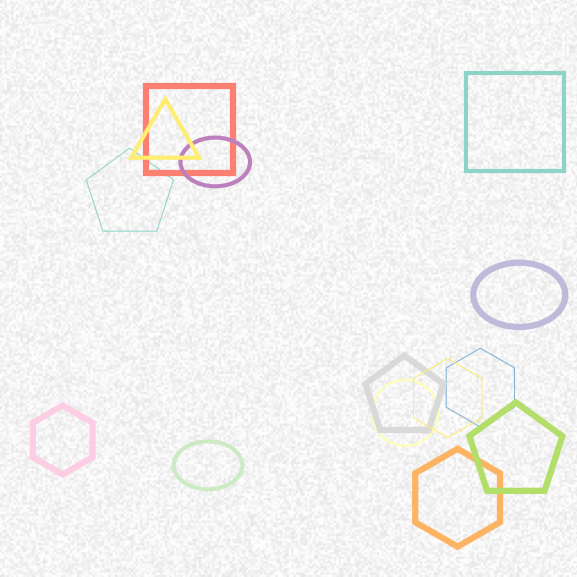[{"shape": "square", "thickness": 2, "radius": 0.42, "center": [0.892, 0.788]}, {"shape": "pentagon", "thickness": 0.5, "radius": 0.4, "center": [0.225, 0.663]}, {"shape": "circle", "thickness": 1, "radius": 0.29, "center": [0.702, 0.284]}, {"shape": "oval", "thickness": 3, "radius": 0.4, "center": [0.899, 0.489]}, {"shape": "square", "thickness": 3, "radius": 0.38, "center": [0.328, 0.774]}, {"shape": "hexagon", "thickness": 0.5, "radius": 0.34, "center": [0.832, 0.328]}, {"shape": "hexagon", "thickness": 3, "radius": 0.42, "center": [0.792, 0.137]}, {"shape": "pentagon", "thickness": 3, "radius": 0.42, "center": [0.893, 0.218]}, {"shape": "hexagon", "thickness": 3, "radius": 0.3, "center": [0.109, 0.237]}, {"shape": "pentagon", "thickness": 3, "radius": 0.36, "center": [0.7, 0.312]}, {"shape": "oval", "thickness": 2, "radius": 0.3, "center": [0.373, 0.719]}, {"shape": "oval", "thickness": 2, "radius": 0.3, "center": [0.36, 0.193]}, {"shape": "triangle", "thickness": 2, "radius": 0.34, "center": [0.286, 0.76]}, {"shape": "hexagon", "thickness": 0.5, "radius": 0.34, "center": [0.775, 0.31]}]